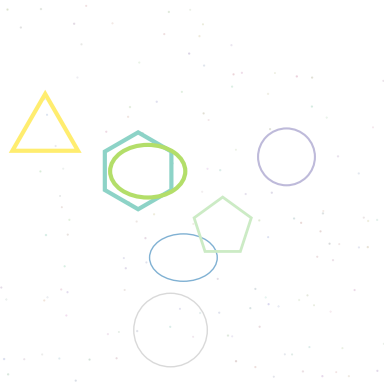[{"shape": "hexagon", "thickness": 3, "radius": 0.5, "center": [0.359, 0.556]}, {"shape": "circle", "thickness": 1.5, "radius": 0.37, "center": [0.744, 0.593]}, {"shape": "oval", "thickness": 1, "radius": 0.44, "center": [0.476, 0.331]}, {"shape": "oval", "thickness": 3, "radius": 0.49, "center": [0.384, 0.555]}, {"shape": "circle", "thickness": 1, "radius": 0.48, "center": [0.443, 0.143]}, {"shape": "pentagon", "thickness": 2, "radius": 0.39, "center": [0.578, 0.41]}, {"shape": "triangle", "thickness": 3, "radius": 0.49, "center": [0.117, 0.658]}]